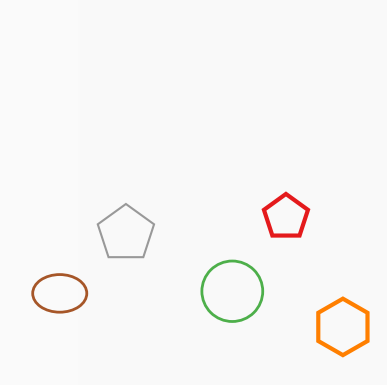[{"shape": "pentagon", "thickness": 3, "radius": 0.3, "center": [0.738, 0.436]}, {"shape": "circle", "thickness": 2, "radius": 0.39, "center": [0.6, 0.243]}, {"shape": "hexagon", "thickness": 3, "radius": 0.37, "center": [0.885, 0.151]}, {"shape": "oval", "thickness": 2, "radius": 0.35, "center": [0.154, 0.238]}, {"shape": "pentagon", "thickness": 1.5, "radius": 0.38, "center": [0.325, 0.394]}]